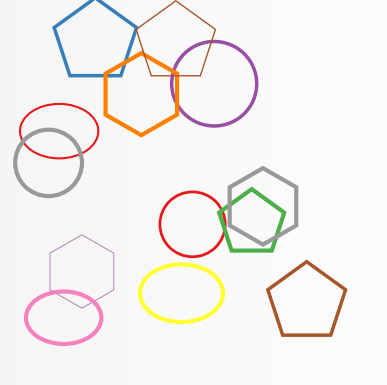[{"shape": "circle", "thickness": 2, "radius": 0.42, "center": [0.497, 0.417]}, {"shape": "oval", "thickness": 1.5, "radius": 0.51, "center": [0.153, 0.659]}, {"shape": "pentagon", "thickness": 2.5, "radius": 0.56, "center": [0.246, 0.894]}, {"shape": "pentagon", "thickness": 3, "radius": 0.44, "center": [0.65, 0.421]}, {"shape": "circle", "thickness": 2.5, "radius": 0.55, "center": [0.553, 0.783]}, {"shape": "hexagon", "thickness": 0.5, "radius": 0.48, "center": [0.211, 0.295]}, {"shape": "hexagon", "thickness": 3, "radius": 0.53, "center": [0.365, 0.755]}, {"shape": "oval", "thickness": 3, "radius": 0.54, "center": [0.468, 0.238]}, {"shape": "pentagon", "thickness": 1, "radius": 0.54, "center": [0.454, 0.89]}, {"shape": "pentagon", "thickness": 2.5, "radius": 0.53, "center": [0.791, 0.215]}, {"shape": "oval", "thickness": 3, "radius": 0.49, "center": [0.164, 0.175]}, {"shape": "circle", "thickness": 3, "radius": 0.43, "center": [0.125, 0.577]}, {"shape": "hexagon", "thickness": 3, "radius": 0.5, "center": [0.679, 0.464]}]